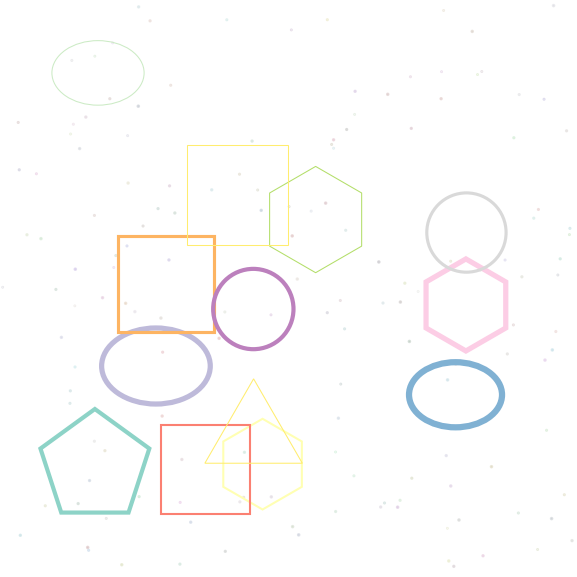[{"shape": "pentagon", "thickness": 2, "radius": 0.5, "center": [0.164, 0.192]}, {"shape": "hexagon", "thickness": 1, "radius": 0.39, "center": [0.455, 0.195]}, {"shape": "oval", "thickness": 2.5, "radius": 0.47, "center": [0.27, 0.365]}, {"shape": "square", "thickness": 1, "radius": 0.39, "center": [0.356, 0.186]}, {"shape": "oval", "thickness": 3, "radius": 0.4, "center": [0.789, 0.316]}, {"shape": "square", "thickness": 1.5, "radius": 0.42, "center": [0.287, 0.508]}, {"shape": "hexagon", "thickness": 0.5, "radius": 0.46, "center": [0.547, 0.619]}, {"shape": "hexagon", "thickness": 2.5, "radius": 0.4, "center": [0.807, 0.471]}, {"shape": "circle", "thickness": 1.5, "radius": 0.34, "center": [0.808, 0.596]}, {"shape": "circle", "thickness": 2, "radius": 0.35, "center": [0.439, 0.464]}, {"shape": "oval", "thickness": 0.5, "radius": 0.4, "center": [0.17, 0.873]}, {"shape": "triangle", "thickness": 0.5, "radius": 0.49, "center": [0.439, 0.246]}, {"shape": "square", "thickness": 0.5, "radius": 0.43, "center": [0.411, 0.661]}]